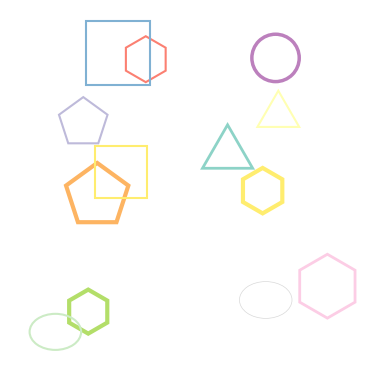[{"shape": "triangle", "thickness": 2, "radius": 0.38, "center": [0.591, 0.601]}, {"shape": "triangle", "thickness": 1.5, "radius": 0.31, "center": [0.723, 0.702]}, {"shape": "pentagon", "thickness": 1.5, "radius": 0.33, "center": [0.216, 0.681]}, {"shape": "hexagon", "thickness": 1.5, "radius": 0.3, "center": [0.379, 0.846]}, {"shape": "square", "thickness": 1.5, "radius": 0.42, "center": [0.307, 0.863]}, {"shape": "pentagon", "thickness": 3, "radius": 0.43, "center": [0.252, 0.492]}, {"shape": "hexagon", "thickness": 3, "radius": 0.29, "center": [0.229, 0.191]}, {"shape": "hexagon", "thickness": 2, "radius": 0.41, "center": [0.85, 0.257]}, {"shape": "oval", "thickness": 0.5, "radius": 0.34, "center": [0.69, 0.221]}, {"shape": "circle", "thickness": 2.5, "radius": 0.31, "center": [0.716, 0.85]}, {"shape": "oval", "thickness": 1.5, "radius": 0.33, "center": [0.144, 0.138]}, {"shape": "hexagon", "thickness": 3, "radius": 0.3, "center": [0.682, 0.505]}, {"shape": "square", "thickness": 1.5, "radius": 0.34, "center": [0.315, 0.554]}]